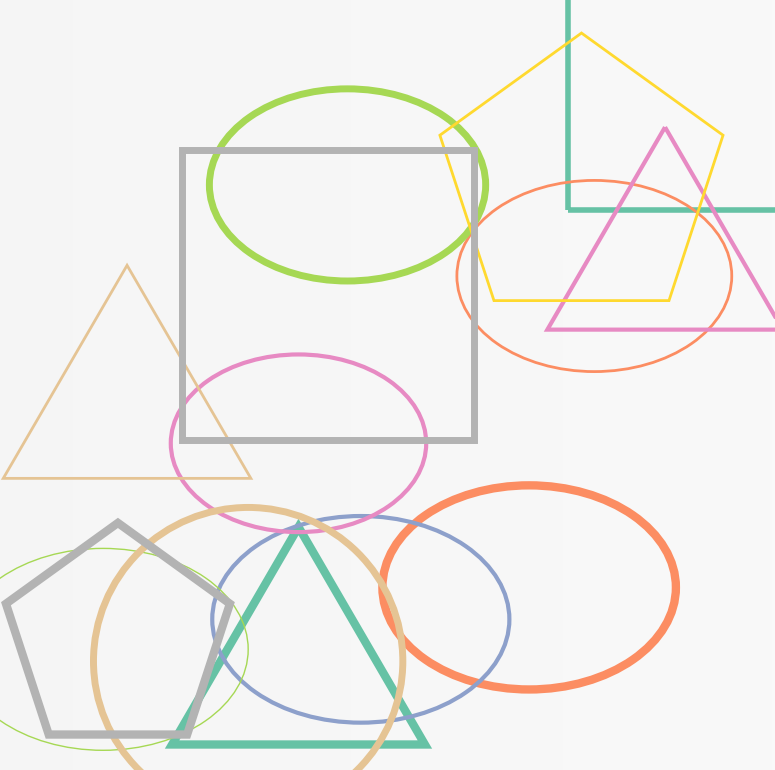[{"shape": "square", "thickness": 2, "radius": 0.75, "center": [0.883, 0.877]}, {"shape": "triangle", "thickness": 3, "radius": 0.94, "center": [0.385, 0.127]}, {"shape": "oval", "thickness": 3, "radius": 0.95, "center": [0.683, 0.237]}, {"shape": "oval", "thickness": 1, "radius": 0.89, "center": [0.767, 0.642]}, {"shape": "oval", "thickness": 1.5, "radius": 0.96, "center": [0.466, 0.196]}, {"shape": "triangle", "thickness": 1.5, "radius": 0.88, "center": [0.858, 0.66]}, {"shape": "oval", "thickness": 1.5, "radius": 0.82, "center": [0.385, 0.424]}, {"shape": "oval", "thickness": 2.5, "radius": 0.89, "center": [0.448, 0.76]}, {"shape": "oval", "thickness": 0.5, "radius": 0.94, "center": [0.133, 0.157]}, {"shape": "pentagon", "thickness": 1, "radius": 0.96, "center": [0.75, 0.765]}, {"shape": "circle", "thickness": 2.5, "radius": 1.0, "center": [0.32, 0.141]}, {"shape": "triangle", "thickness": 1, "radius": 0.92, "center": [0.164, 0.471]}, {"shape": "square", "thickness": 2.5, "radius": 0.94, "center": [0.423, 0.617]}, {"shape": "pentagon", "thickness": 3, "radius": 0.76, "center": [0.152, 0.169]}]